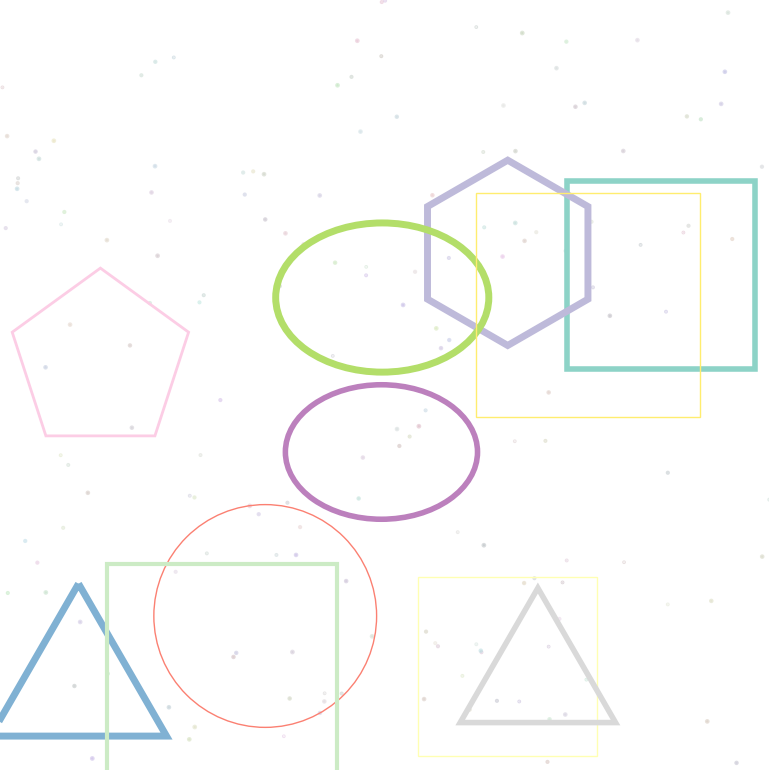[{"shape": "square", "thickness": 2, "radius": 0.61, "center": [0.858, 0.643]}, {"shape": "square", "thickness": 0.5, "radius": 0.58, "center": [0.66, 0.134]}, {"shape": "hexagon", "thickness": 2.5, "radius": 0.6, "center": [0.659, 0.672]}, {"shape": "circle", "thickness": 0.5, "radius": 0.72, "center": [0.344, 0.2]}, {"shape": "triangle", "thickness": 2.5, "radius": 0.66, "center": [0.102, 0.11]}, {"shape": "oval", "thickness": 2.5, "radius": 0.69, "center": [0.496, 0.614]}, {"shape": "pentagon", "thickness": 1, "radius": 0.6, "center": [0.13, 0.531]}, {"shape": "triangle", "thickness": 2, "radius": 0.58, "center": [0.699, 0.12]}, {"shape": "oval", "thickness": 2, "radius": 0.62, "center": [0.495, 0.413]}, {"shape": "square", "thickness": 1.5, "radius": 0.75, "center": [0.288, 0.119]}, {"shape": "square", "thickness": 0.5, "radius": 0.73, "center": [0.763, 0.604]}]